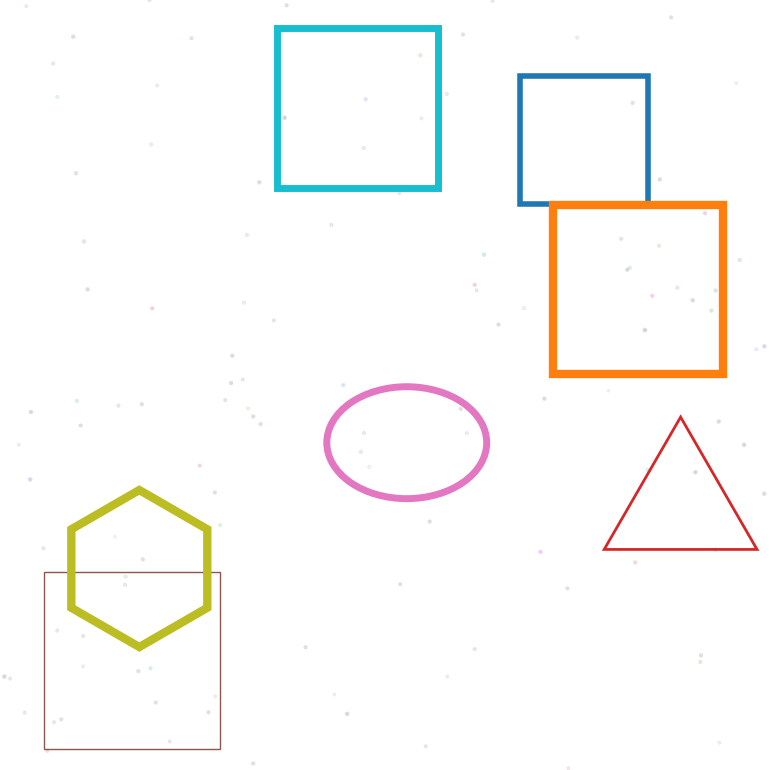[{"shape": "square", "thickness": 2, "radius": 0.41, "center": [0.758, 0.819]}, {"shape": "square", "thickness": 3, "radius": 0.55, "center": [0.829, 0.624]}, {"shape": "triangle", "thickness": 1, "radius": 0.57, "center": [0.884, 0.344]}, {"shape": "square", "thickness": 0.5, "radius": 0.57, "center": [0.172, 0.142]}, {"shape": "oval", "thickness": 2.5, "radius": 0.52, "center": [0.528, 0.425]}, {"shape": "hexagon", "thickness": 3, "radius": 0.51, "center": [0.181, 0.262]}, {"shape": "square", "thickness": 2.5, "radius": 0.52, "center": [0.464, 0.86]}]